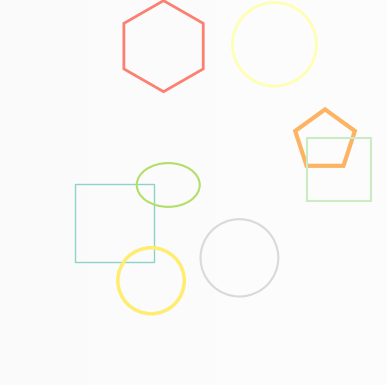[{"shape": "square", "thickness": 1, "radius": 0.51, "center": [0.296, 0.42]}, {"shape": "circle", "thickness": 2, "radius": 0.54, "center": [0.708, 0.885]}, {"shape": "hexagon", "thickness": 2, "radius": 0.59, "center": [0.422, 0.88]}, {"shape": "pentagon", "thickness": 3, "radius": 0.4, "center": [0.839, 0.635]}, {"shape": "oval", "thickness": 1.5, "radius": 0.41, "center": [0.434, 0.52]}, {"shape": "circle", "thickness": 1.5, "radius": 0.5, "center": [0.618, 0.33]}, {"shape": "square", "thickness": 1.5, "radius": 0.41, "center": [0.875, 0.56]}, {"shape": "circle", "thickness": 2.5, "radius": 0.43, "center": [0.39, 0.271]}]